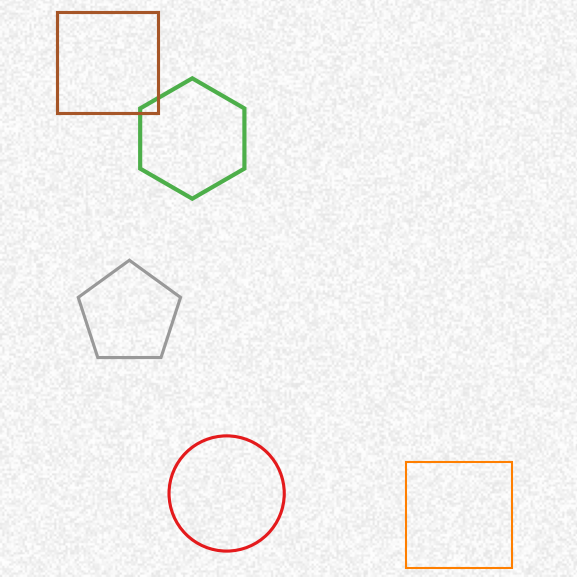[{"shape": "circle", "thickness": 1.5, "radius": 0.5, "center": [0.392, 0.145]}, {"shape": "hexagon", "thickness": 2, "radius": 0.52, "center": [0.333, 0.759]}, {"shape": "square", "thickness": 1, "radius": 0.46, "center": [0.795, 0.107]}, {"shape": "square", "thickness": 1.5, "radius": 0.44, "center": [0.186, 0.89]}, {"shape": "pentagon", "thickness": 1.5, "radius": 0.47, "center": [0.224, 0.455]}]